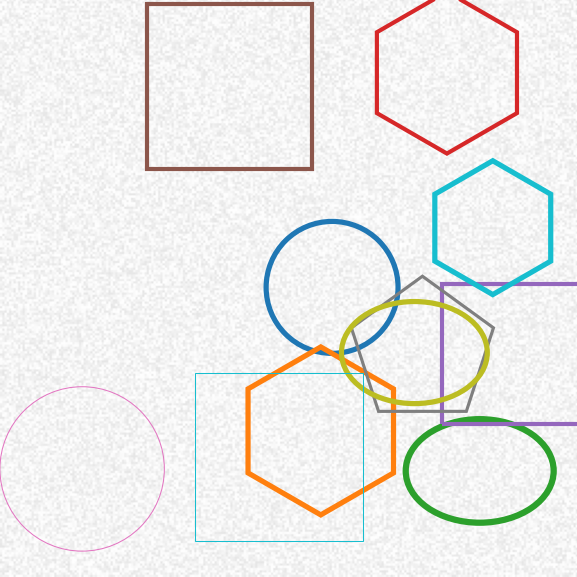[{"shape": "circle", "thickness": 2.5, "radius": 0.57, "center": [0.575, 0.501]}, {"shape": "hexagon", "thickness": 2.5, "radius": 0.73, "center": [0.555, 0.253]}, {"shape": "oval", "thickness": 3, "radius": 0.64, "center": [0.831, 0.184]}, {"shape": "hexagon", "thickness": 2, "radius": 0.7, "center": [0.774, 0.873]}, {"shape": "square", "thickness": 2, "radius": 0.61, "center": [0.887, 0.386]}, {"shape": "square", "thickness": 2, "radius": 0.71, "center": [0.397, 0.849]}, {"shape": "circle", "thickness": 0.5, "radius": 0.71, "center": [0.142, 0.187]}, {"shape": "pentagon", "thickness": 1.5, "radius": 0.65, "center": [0.731, 0.391]}, {"shape": "oval", "thickness": 2.5, "radius": 0.63, "center": [0.718, 0.389]}, {"shape": "hexagon", "thickness": 2.5, "radius": 0.58, "center": [0.853, 0.605]}, {"shape": "square", "thickness": 0.5, "radius": 0.73, "center": [0.483, 0.208]}]